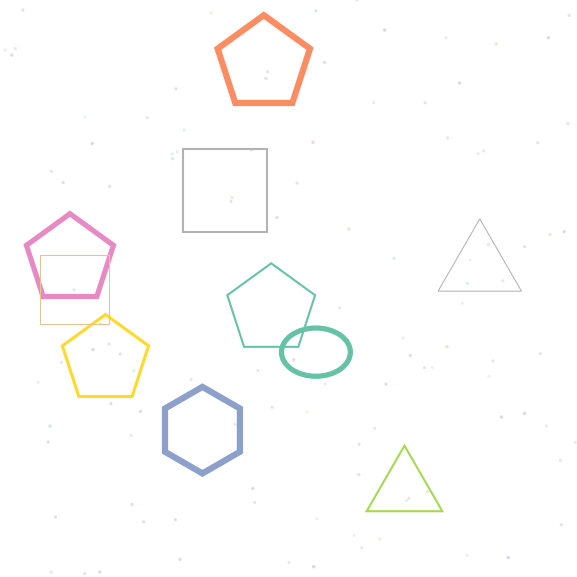[{"shape": "pentagon", "thickness": 1, "radius": 0.4, "center": [0.47, 0.463]}, {"shape": "oval", "thickness": 2.5, "radius": 0.3, "center": [0.547, 0.389]}, {"shape": "pentagon", "thickness": 3, "radius": 0.42, "center": [0.457, 0.889]}, {"shape": "hexagon", "thickness": 3, "radius": 0.37, "center": [0.351, 0.254]}, {"shape": "pentagon", "thickness": 2.5, "radius": 0.4, "center": [0.121, 0.55]}, {"shape": "triangle", "thickness": 1, "radius": 0.38, "center": [0.7, 0.152]}, {"shape": "pentagon", "thickness": 1.5, "radius": 0.39, "center": [0.183, 0.376]}, {"shape": "square", "thickness": 0.5, "radius": 0.3, "center": [0.129, 0.498]}, {"shape": "square", "thickness": 1, "radius": 0.36, "center": [0.39, 0.669]}, {"shape": "triangle", "thickness": 0.5, "radius": 0.42, "center": [0.831, 0.537]}]